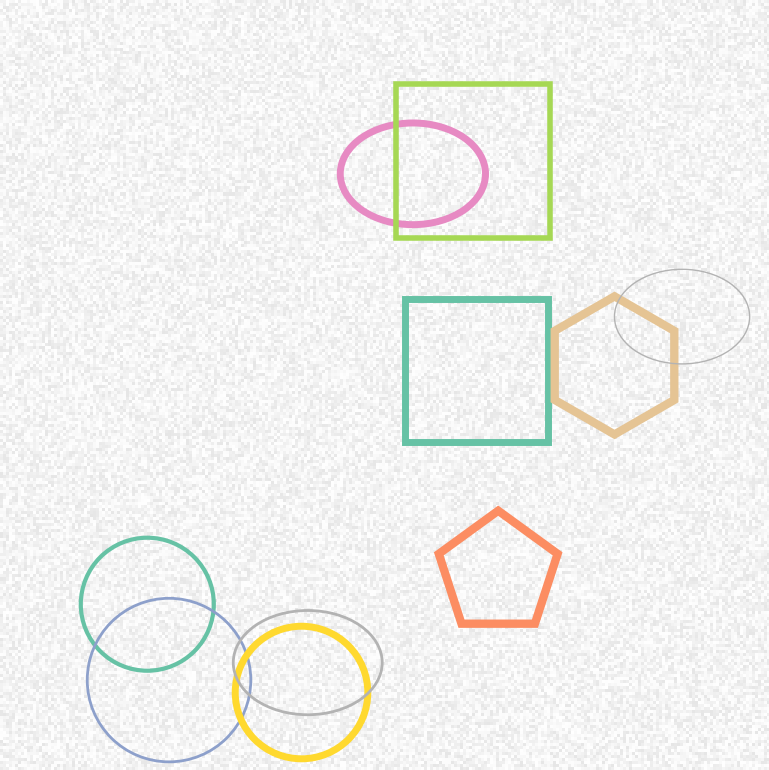[{"shape": "square", "thickness": 2.5, "radius": 0.46, "center": [0.619, 0.519]}, {"shape": "circle", "thickness": 1.5, "radius": 0.43, "center": [0.191, 0.215]}, {"shape": "pentagon", "thickness": 3, "radius": 0.41, "center": [0.647, 0.256]}, {"shape": "circle", "thickness": 1, "radius": 0.53, "center": [0.219, 0.117]}, {"shape": "oval", "thickness": 2.5, "radius": 0.47, "center": [0.536, 0.774]}, {"shape": "square", "thickness": 2, "radius": 0.5, "center": [0.615, 0.791]}, {"shape": "circle", "thickness": 2.5, "radius": 0.43, "center": [0.392, 0.101]}, {"shape": "hexagon", "thickness": 3, "radius": 0.45, "center": [0.798, 0.525]}, {"shape": "oval", "thickness": 1, "radius": 0.48, "center": [0.4, 0.139]}, {"shape": "oval", "thickness": 0.5, "radius": 0.44, "center": [0.886, 0.589]}]